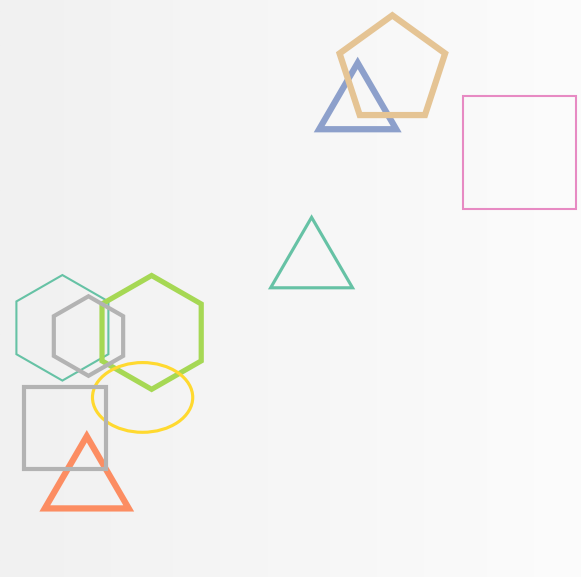[{"shape": "triangle", "thickness": 1.5, "radius": 0.41, "center": [0.536, 0.541]}, {"shape": "hexagon", "thickness": 1, "radius": 0.46, "center": [0.107, 0.431]}, {"shape": "triangle", "thickness": 3, "radius": 0.42, "center": [0.149, 0.16]}, {"shape": "triangle", "thickness": 3, "radius": 0.38, "center": [0.615, 0.814]}, {"shape": "square", "thickness": 1, "radius": 0.49, "center": [0.894, 0.735]}, {"shape": "hexagon", "thickness": 2.5, "radius": 0.49, "center": [0.261, 0.423]}, {"shape": "oval", "thickness": 1.5, "radius": 0.43, "center": [0.245, 0.311]}, {"shape": "pentagon", "thickness": 3, "radius": 0.48, "center": [0.675, 0.877]}, {"shape": "square", "thickness": 2, "radius": 0.35, "center": [0.111, 0.258]}, {"shape": "hexagon", "thickness": 2, "radius": 0.34, "center": [0.152, 0.417]}]